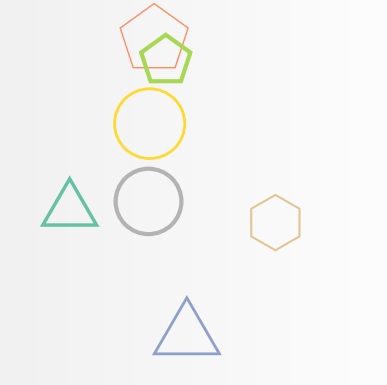[{"shape": "triangle", "thickness": 2.5, "radius": 0.4, "center": [0.18, 0.456]}, {"shape": "pentagon", "thickness": 1, "radius": 0.46, "center": [0.398, 0.899]}, {"shape": "triangle", "thickness": 2, "radius": 0.49, "center": [0.482, 0.129]}, {"shape": "pentagon", "thickness": 3, "radius": 0.33, "center": [0.428, 0.843]}, {"shape": "circle", "thickness": 2, "radius": 0.45, "center": [0.386, 0.679]}, {"shape": "hexagon", "thickness": 1.5, "radius": 0.36, "center": [0.711, 0.422]}, {"shape": "circle", "thickness": 3, "radius": 0.42, "center": [0.383, 0.477]}]